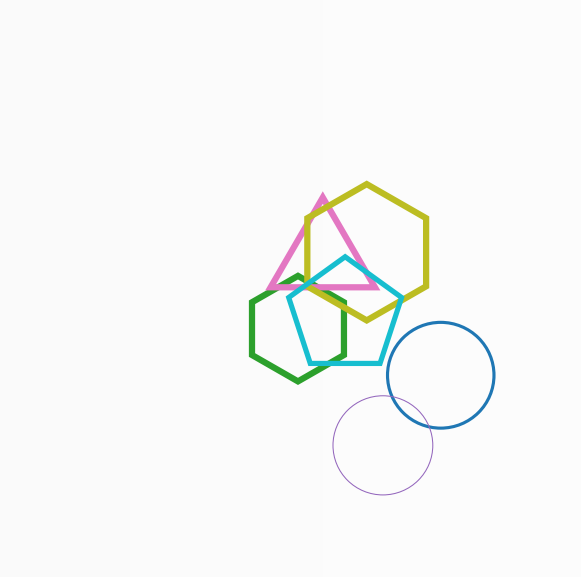[{"shape": "circle", "thickness": 1.5, "radius": 0.46, "center": [0.758, 0.349]}, {"shape": "hexagon", "thickness": 3, "radius": 0.46, "center": [0.513, 0.43]}, {"shape": "circle", "thickness": 0.5, "radius": 0.43, "center": [0.659, 0.228]}, {"shape": "triangle", "thickness": 3, "radius": 0.52, "center": [0.555, 0.553]}, {"shape": "hexagon", "thickness": 3, "radius": 0.59, "center": [0.631, 0.562]}, {"shape": "pentagon", "thickness": 2.5, "radius": 0.51, "center": [0.594, 0.452]}]